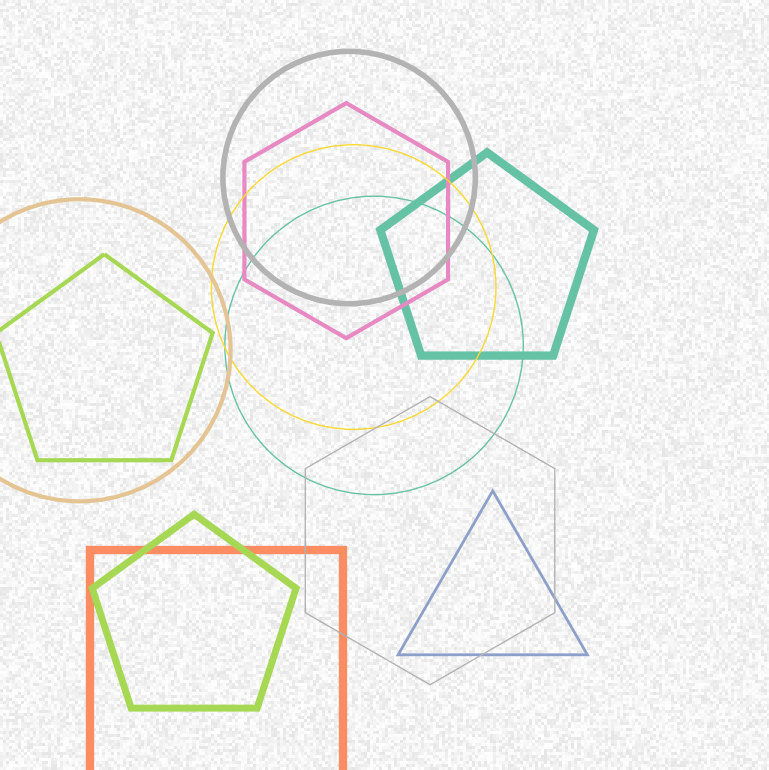[{"shape": "pentagon", "thickness": 3, "radius": 0.73, "center": [0.633, 0.656]}, {"shape": "circle", "thickness": 0.5, "radius": 0.97, "center": [0.486, 0.551]}, {"shape": "square", "thickness": 3, "radius": 0.82, "center": [0.282, 0.122]}, {"shape": "triangle", "thickness": 1, "radius": 0.71, "center": [0.64, 0.221]}, {"shape": "hexagon", "thickness": 1.5, "radius": 0.76, "center": [0.45, 0.713]}, {"shape": "pentagon", "thickness": 2.5, "radius": 0.7, "center": [0.252, 0.193]}, {"shape": "pentagon", "thickness": 1.5, "radius": 0.74, "center": [0.136, 0.522]}, {"shape": "circle", "thickness": 0.5, "radius": 0.92, "center": [0.459, 0.627]}, {"shape": "circle", "thickness": 1.5, "radius": 0.98, "center": [0.103, 0.545]}, {"shape": "circle", "thickness": 2, "radius": 0.82, "center": [0.453, 0.769]}, {"shape": "hexagon", "thickness": 0.5, "radius": 0.94, "center": [0.558, 0.298]}]